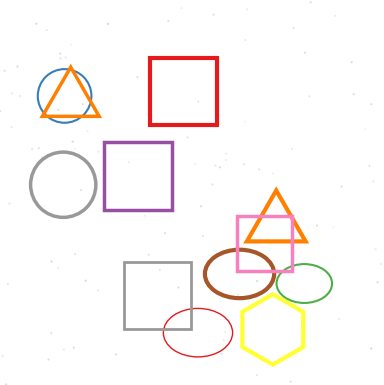[{"shape": "oval", "thickness": 1, "radius": 0.45, "center": [0.514, 0.136]}, {"shape": "square", "thickness": 3, "radius": 0.44, "center": [0.476, 0.763]}, {"shape": "circle", "thickness": 1.5, "radius": 0.35, "center": [0.168, 0.751]}, {"shape": "oval", "thickness": 1.5, "radius": 0.36, "center": [0.79, 0.264]}, {"shape": "square", "thickness": 2.5, "radius": 0.44, "center": [0.358, 0.542]}, {"shape": "triangle", "thickness": 2.5, "radius": 0.43, "center": [0.184, 0.74]}, {"shape": "triangle", "thickness": 3, "radius": 0.44, "center": [0.717, 0.417]}, {"shape": "hexagon", "thickness": 3, "radius": 0.46, "center": [0.709, 0.144]}, {"shape": "oval", "thickness": 3, "radius": 0.45, "center": [0.622, 0.288]}, {"shape": "square", "thickness": 2.5, "radius": 0.36, "center": [0.687, 0.369]}, {"shape": "circle", "thickness": 2.5, "radius": 0.42, "center": [0.164, 0.52]}, {"shape": "square", "thickness": 2, "radius": 0.43, "center": [0.408, 0.233]}]